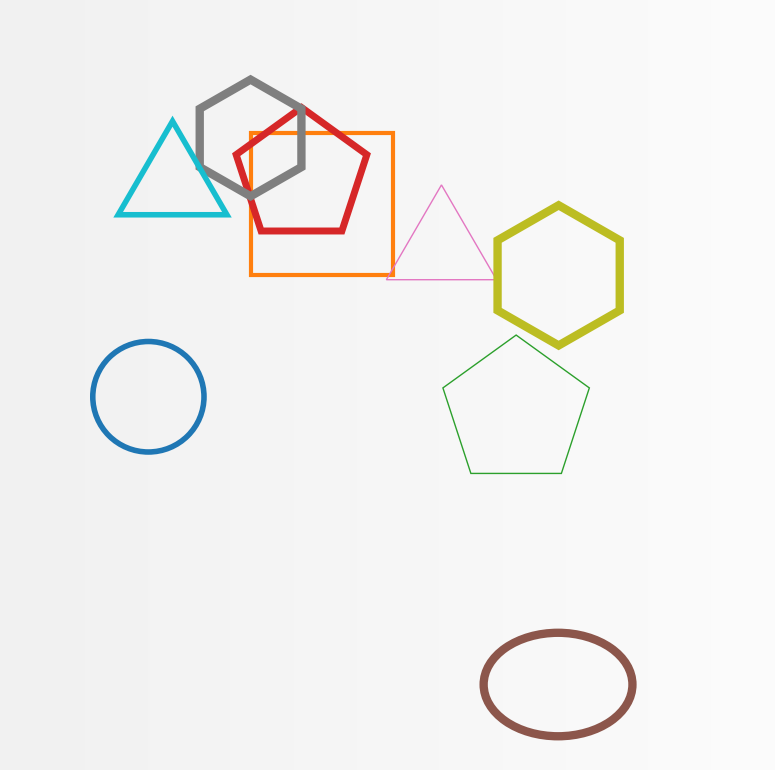[{"shape": "circle", "thickness": 2, "radius": 0.36, "center": [0.191, 0.485]}, {"shape": "square", "thickness": 1.5, "radius": 0.46, "center": [0.415, 0.735]}, {"shape": "pentagon", "thickness": 0.5, "radius": 0.5, "center": [0.666, 0.466]}, {"shape": "pentagon", "thickness": 2.5, "radius": 0.44, "center": [0.389, 0.772]}, {"shape": "oval", "thickness": 3, "radius": 0.48, "center": [0.72, 0.111]}, {"shape": "triangle", "thickness": 0.5, "radius": 0.41, "center": [0.57, 0.678]}, {"shape": "hexagon", "thickness": 3, "radius": 0.38, "center": [0.323, 0.821]}, {"shape": "hexagon", "thickness": 3, "radius": 0.46, "center": [0.721, 0.642]}, {"shape": "triangle", "thickness": 2, "radius": 0.41, "center": [0.223, 0.762]}]